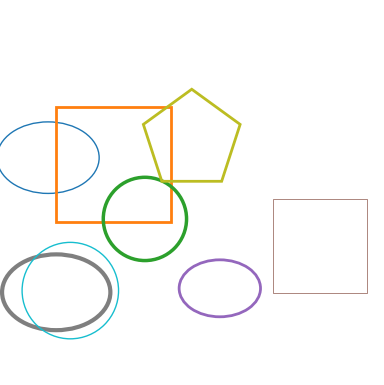[{"shape": "oval", "thickness": 1, "radius": 0.66, "center": [0.125, 0.591]}, {"shape": "square", "thickness": 2, "radius": 0.74, "center": [0.295, 0.572]}, {"shape": "circle", "thickness": 2.5, "radius": 0.54, "center": [0.376, 0.431]}, {"shape": "oval", "thickness": 2, "radius": 0.53, "center": [0.571, 0.251]}, {"shape": "square", "thickness": 0.5, "radius": 0.61, "center": [0.83, 0.36]}, {"shape": "oval", "thickness": 3, "radius": 0.7, "center": [0.146, 0.241]}, {"shape": "pentagon", "thickness": 2, "radius": 0.66, "center": [0.498, 0.636]}, {"shape": "circle", "thickness": 1, "radius": 0.63, "center": [0.183, 0.245]}]